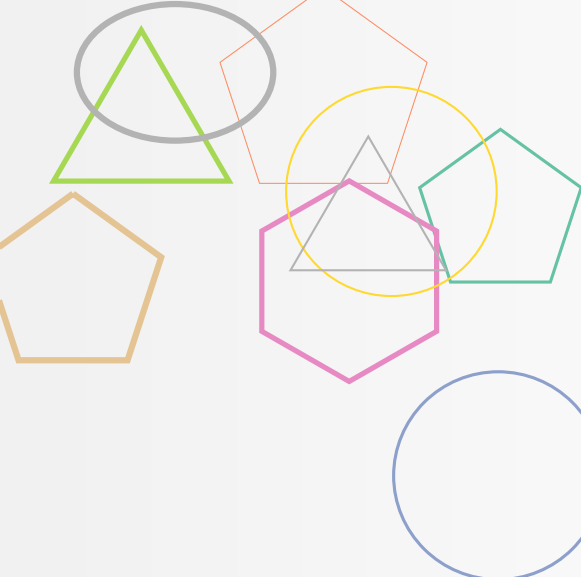[{"shape": "pentagon", "thickness": 1.5, "radius": 0.73, "center": [0.861, 0.629]}, {"shape": "pentagon", "thickness": 0.5, "radius": 0.94, "center": [0.557, 0.833]}, {"shape": "circle", "thickness": 1.5, "radius": 0.9, "center": [0.857, 0.175]}, {"shape": "hexagon", "thickness": 2.5, "radius": 0.87, "center": [0.601, 0.512]}, {"shape": "triangle", "thickness": 2.5, "radius": 0.87, "center": [0.243, 0.773]}, {"shape": "circle", "thickness": 1, "radius": 0.91, "center": [0.673, 0.668]}, {"shape": "pentagon", "thickness": 3, "radius": 0.8, "center": [0.126, 0.504]}, {"shape": "triangle", "thickness": 1, "radius": 0.77, "center": [0.634, 0.608]}, {"shape": "oval", "thickness": 3, "radius": 0.84, "center": [0.301, 0.874]}]